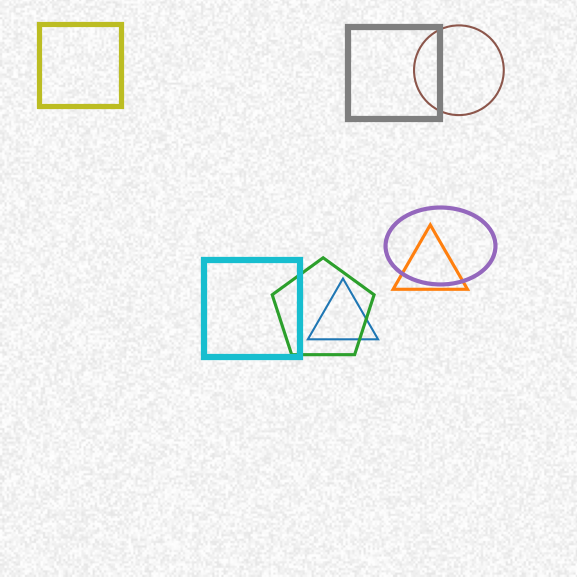[{"shape": "triangle", "thickness": 1, "radius": 0.35, "center": [0.594, 0.447]}, {"shape": "triangle", "thickness": 1.5, "radius": 0.37, "center": [0.745, 0.535]}, {"shape": "pentagon", "thickness": 1.5, "radius": 0.46, "center": [0.56, 0.46]}, {"shape": "oval", "thickness": 2, "radius": 0.48, "center": [0.763, 0.573]}, {"shape": "circle", "thickness": 1, "radius": 0.39, "center": [0.795, 0.877]}, {"shape": "square", "thickness": 3, "radius": 0.4, "center": [0.683, 0.873]}, {"shape": "square", "thickness": 2.5, "radius": 0.35, "center": [0.138, 0.887]}, {"shape": "square", "thickness": 3, "radius": 0.42, "center": [0.436, 0.465]}]